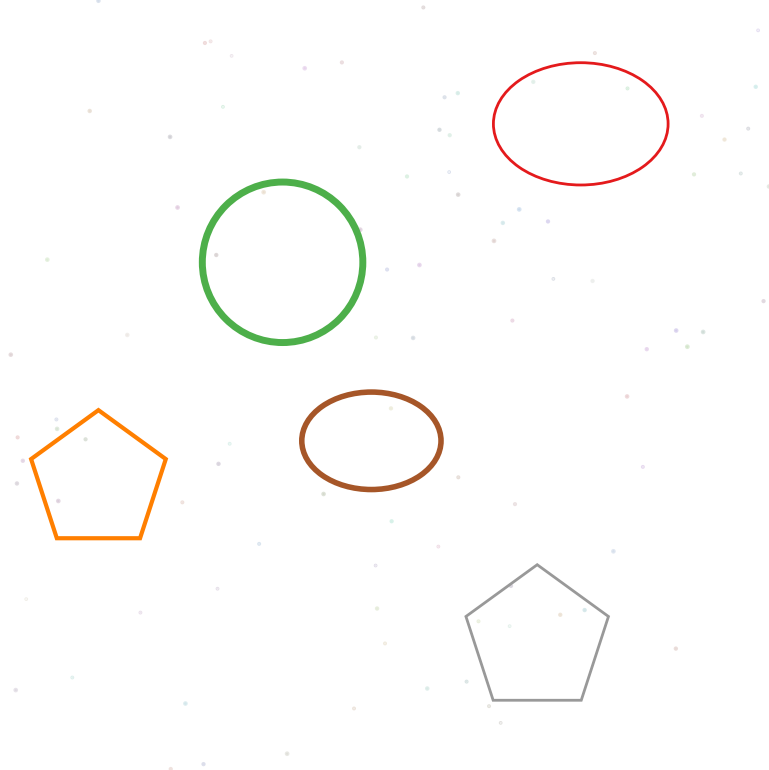[{"shape": "oval", "thickness": 1, "radius": 0.57, "center": [0.754, 0.839]}, {"shape": "circle", "thickness": 2.5, "radius": 0.52, "center": [0.367, 0.659]}, {"shape": "pentagon", "thickness": 1.5, "radius": 0.46, "center": [0.128, 0.375]}, {"shape": "oval", "thickness": 2, "radius": 0.45, "center": [0.482, 0.428]}, {"shape": "pentagon", "thickness": 1, "radius": 0.49, "center": [0.698, 0.169]}]